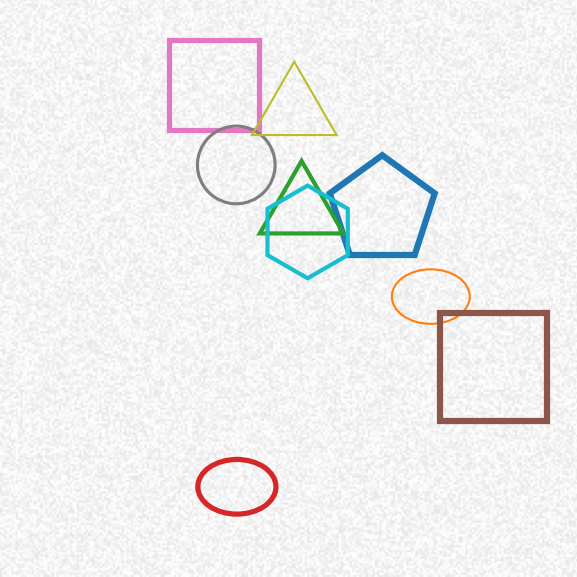[{"shape": "pentagon", "thickness": 3, "radius": 0.48, "center": [0.662, 0.635]}, {"shape": "oval", "thickness": 1, "radius": 0.34, "center": [0.746, 0.486]}, {"shape": "triangle", "thickness": 2, "radius": 0.42, "center": [0.522, 0.637]}, {"shape": "oval", "thickness": 2.5, "radius": 0.34, "center": [0.41, 0.156]}, {"shape": "square", "thickness": 3, "radius": 0.47, "center": [0.854, 0.363]}, {"shape": "square", "thickness": 2.5, "radius": 0.39, "center": [0.37, 0.852]}, {"shape": "circle", "thickness": 1.5, "radius": 0.34, "center": [0.409, 0.714]}, {"shape": "triangle", "thickness": 1, "radius": 0.42, "center": [0.51, 0.808]}, {"shape": "hexagon", "thickness": 2, "radius": 0.4, "center": [0.533, 0.598]}]